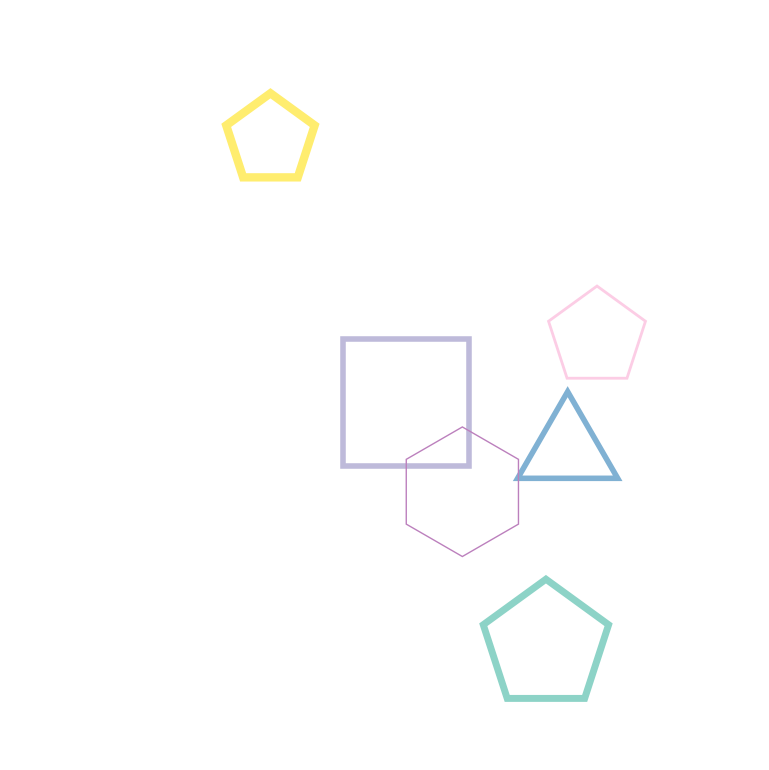[{"shape": "pentagon", "thickness": 2.5, "radius": 0.43, "center": [0.709, 0.162]}, {"shape": "square", "thickness": 2, "radius": 0.41, "center": [0.527, 0.477]}, {"shape": "triangle", "thickness": 2, "radius": 0.38, "center": [0.737, 0.416]}, {"shape": "pentagon", "thickness": 1, "radius": 0.33, "center": [0.775, 0.562]}, {"shape": "hexagon", "thickness": 0.5, "radius": 0.42, "center": [0.6, 0.361]}, {"shape": "pentagon", "thickness": 3, "radius": 0.3, "center": [0.351, 0.819]}]